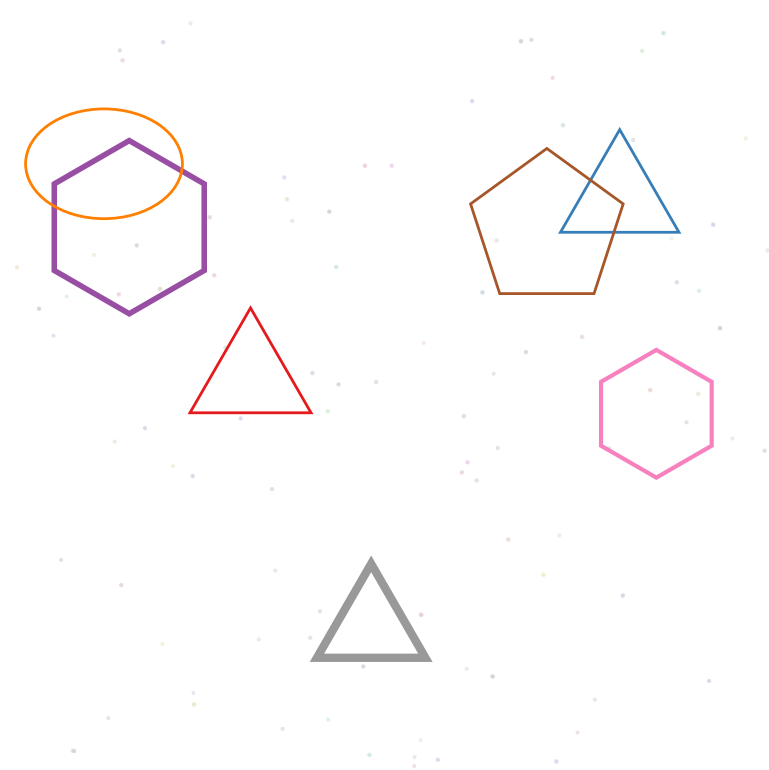[{"shape": "triangle", "thickness": 1, "radius": 0.45, "center": [0.325, 0.509]}, {"shape": "triangle", "thickness": 1, "radius": 0.44, "center": [0.805, 0.743]}, {"shape": "hexagon", "thickness": 2, "radius": 0.56, "center": [0.168, 0.705]}, {"shape": "oval", "thickness": 1, "radius": 0.51, "center": [0.135, 0.787]}, {"shape": "pentagon", "thickness": 1, "radius": 0.52, "center": [0.71, 0.703]}, {"shape": "hexagon", "thickness": 1.5, "radius": 0.41, "center": [0.852, 0.463]}, {"shape": "triangle", "thickness": 3, "radius": 0.41, "center": [0.482, 0.186]}]